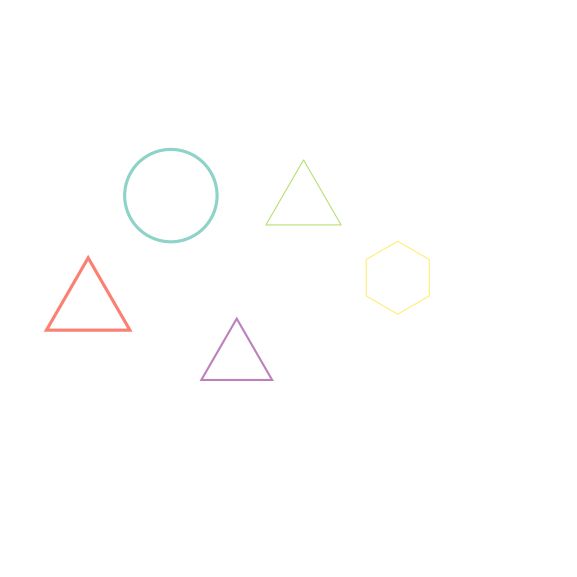[{"shape": "circle", "thickness": 1.5, "radius": 0.4, "center": [0.296, 0.66]}, {"shape": "triangle", "thickness": 1.5, "radius": 0.42, "center": [0.153, 0.469]}, {"shape": "triangle", "thickness": 0.5, "radius": 0.38, "center": [0.526, 0.647]}, {"shape": "triangle", "thickness": 1, "radius": 0.35, "center": [0.41, 0.377]}, {"shape": "hexagon", "thickness": 0.5, "radius": 0.32, "center": [0.689, 0.518]}]